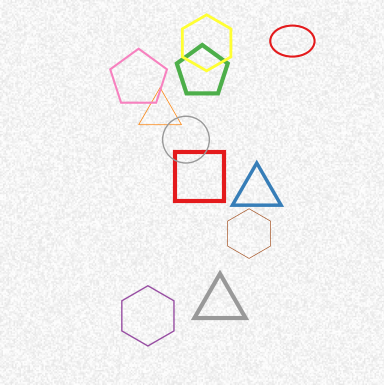[{"shape": "oval", "thickness": 1.5, "radius": 0.29, "center": [0.759, 0.893]}, {"shape": "square", "thickness": 3, "radius": 0.32, "center": [0.519, 0.541]}, {"shape": "triangle", "thickness": 2.5, "radius": 0.36, "center": [0.667, 0.504]}, {"shape": "pentagon", "thickness": 3, "radius": 0.35, "center": [0.525, 0.814]}, {"shape": "hexagon", "thickness": 1, "radius": 0.39, "center": [0.384, 0.18]}, {"shape": "triangle", "thickness": 0.5, "radius": 0.32, "center": [0.416, 0.708]}, {"shape": "hexagon", "thickness": 2, "radius": 0.36, "center": [0.537, 0.889]}, {"shape": "hexagon", "thickness": 0.5, "radius": 0.32, "center": [0.647, 0.393]}, {"shape": "pentagon", "thickness": 1.5, "radius": 0.39, "center": [0.36, 0.796]}, {"shape": "circle", "thickness": 1, "radius": 0.3, "center": [0.483, 0.637]}, {"shape": "triangle", "thickness": 3, "radius": 0.38, "center": [0.571, 0.212]}]